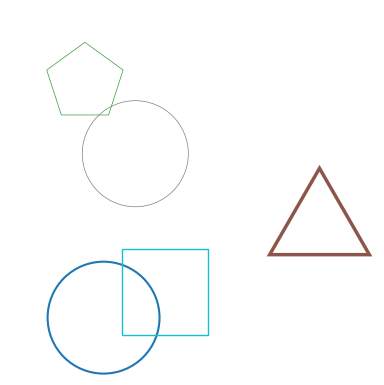[{"shape": "circle", "thickness": 1.5, "radius": 0.73, "center": [0.269, 0.175]}, {"shape": "pentagon", "thickness": 0.5, "radius": 0.52, "center": [0.221, 0.786]}, {"shape": "triangle", "thickness": 2.5, "radius": 0.75, "center": [0.83, 0.413]}, {"shape": "circle", "thickness": 0.5, "radius": 0.69, "center": [0.351, 0.601]}, {"shape": "square", "thickness": 1, "radius": 0.55, "center": [0.428, 0.242]}]